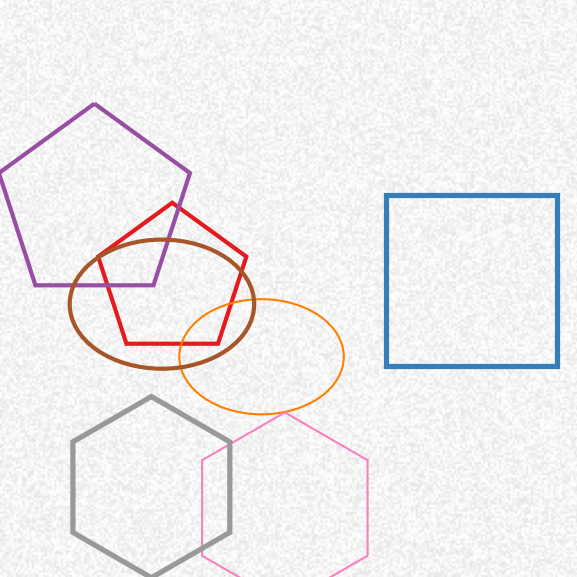[{"shape": "pentagon", "thickness": 2, "radius": 0.67, "center": [0.298, 0.513]}, {"shape": "square", "thickness": 2.5, "radius": 0.74, "center": [0.817, 0.513]}, {"shape": "pentagon", "thickness": 2, "radius": 0.87, "center": [0.164, 0.646]}, {"shape": "oval", "thickness": 1, "radius": 0.71, "center": [0.453, 0.381]}, {"shape": "oval", "thickness": 2, "radius": 0.8, "center": [0.28, 0.472]}, {"shape": "hexagon", "thickness": 1, "radius": 0.83, "center": [0.493, 0.12]}, {"shape": "hexagon", "thickness": 2.5, "radius": 0.78, "center": [0.262, 0.156]}]